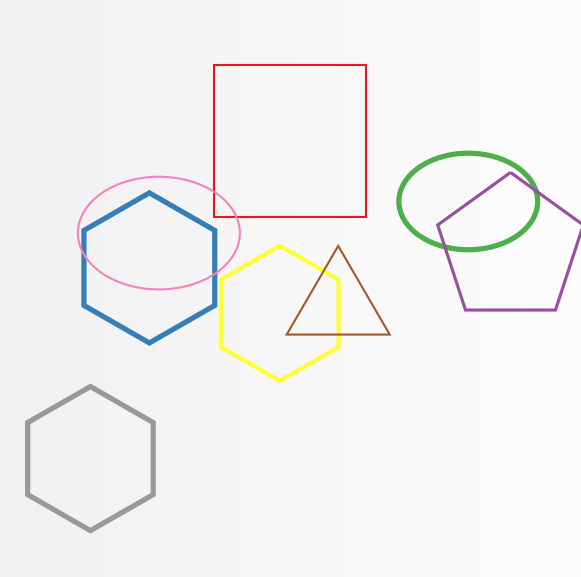[{"shape": "square", "thickness": 1, "radius": 0.66, "center": [0.499, 0.755]}, {"shape": "hexagon", "thickness": 2.5, "radius": 0.65, "center": [0.257, 0.535]}, {"shape": "oval", "thickness": 2.5, "radius": 0.6, "center": [0.806, 0.65]}, {"shape": "pentagon", "thickness": 1.5, "radius": 0.66, "center": [0.878, 0.569]}, {"shape": "hexagon", "thickness": 2, "radius": 0.58, "center": [0.481, 0.456]}, {"shape": "triangle", "thickness": 1, "radius": 0.51, "center": [0.582, 0.471]}, {"shape": "oval", "thickness": 1, "radius": 0.7, "center": [0.273, 0.596]}, {"shape": "hexagon", "thickness": 2.5, "radius": 0.62, "center": [0.156, 0.205]}]